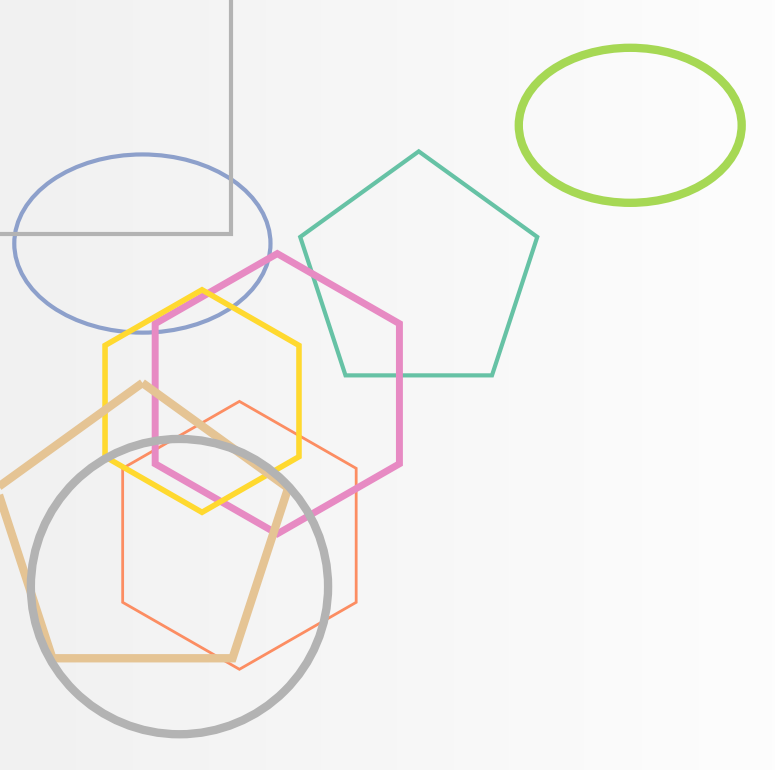[{"shape": "pentagon", "thickness": 1.5, "radius": 0.8, "center": [0.54, 0.643]}, {"shape": "hexagon", "thickness": 1, "radius": 0.87, "center": [0.309, 0.305]}, {"shape": "oval", "thickness": 1.5, "radius": 0.83, "center": [0.184, 0.684]}, {"shape": "hexagon", "thickness": 2.5, "radius": 0.91, "center": [0.358, 0.489]}, {"shape": "oval", "thickness": 3, "radius": 0.72, "center": [0.813, 0.837]}, {"shape": "hexagon", "thickness": 2, "radius": 0.72, "center": [0.261, 0.479]}, {"shape": "pentagon", "thickness": 3, "radius": 0.99, "center": [0.184, 0.305]}, {"shape": "square", "thickness": 1.5, "radius": 0.94, "center": [0.109, 0.884]}, {"shape": "circle", "thickness": 3, "radius": 0.96, "center": [0.232, 0.238]}]